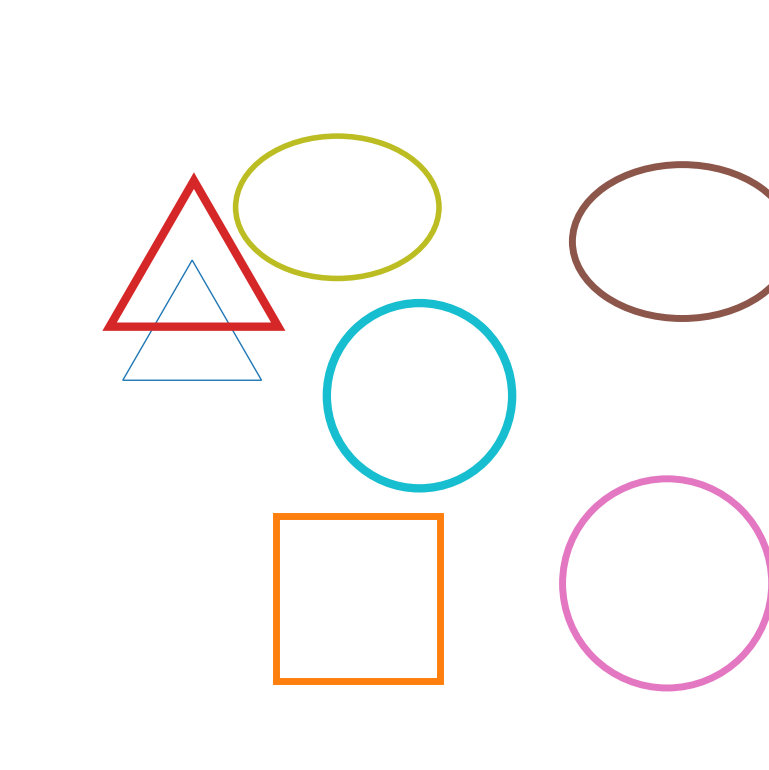[{"shape": "triangle", "thickness": 0.5, "radius": 0.52, "center": [0.25, 0.558]}, {"shape": "square", "thickness": 2.5, "radius": 0.53, "center": [0.465, 0.223]}, {"shape": "triangle", "thickness": 3, "radius": 0.63, "center": [0.252, 0.639]}, {"shape": "oval", "thickness": 2.5, "radius": 0.71, "center": [0.886, 0.686]}, {"shape": "circle", "thickness": 2.5, "radius": 0.68, "center": [0.866, 0.242]}, {"shape": "oval", "thickness": 2, "radius": 0.66, "center": [0.438, 0.731]}, {"shape": "circle", "thickness": 3, "radius": 0.6, "center": [0.545, 0.486]}]